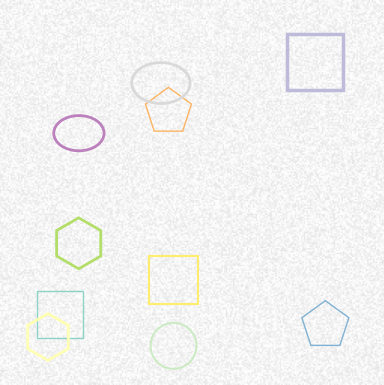[{"shape": "square", "thickness": 1, "radius": 0.3, "center": [0.155, 0.183]}, {"shape": "hexagon", "thickness": 2, "radius": 0.3, "center": [0.125, 0.125]}, {"shape": "square", "thickness": 2.5, "radius": 0.36, "center": [0.818, 0.839]}, {"shape": "pentagon", "thickness": 1, "radius": 0.32, "center": [0.845, 0.155]}, {"shape": "pentagon", "thickness": 1, "radius": 0.31, "center": [0.438, 0.71]}, {"shape": "hexagon", "thickness": 2, "radius": 0.33, "center": [0.204, 0.368]}, {"shape": "oval", "thickness": 2, "radius": 0.38, "center": [0.418, 0.784]}, {"shape": "oval", "thickness": 2, "radius": 0.33, "center": [0.205, 0.654]}, {"shape": "circle", "thickness": 1.5, "radius": 0.3, "center": [0.451, 0.102]}, {"shape": "square", "thickness": 1.5, "radius": 0.31, "center": [0.451, 0.272]}]